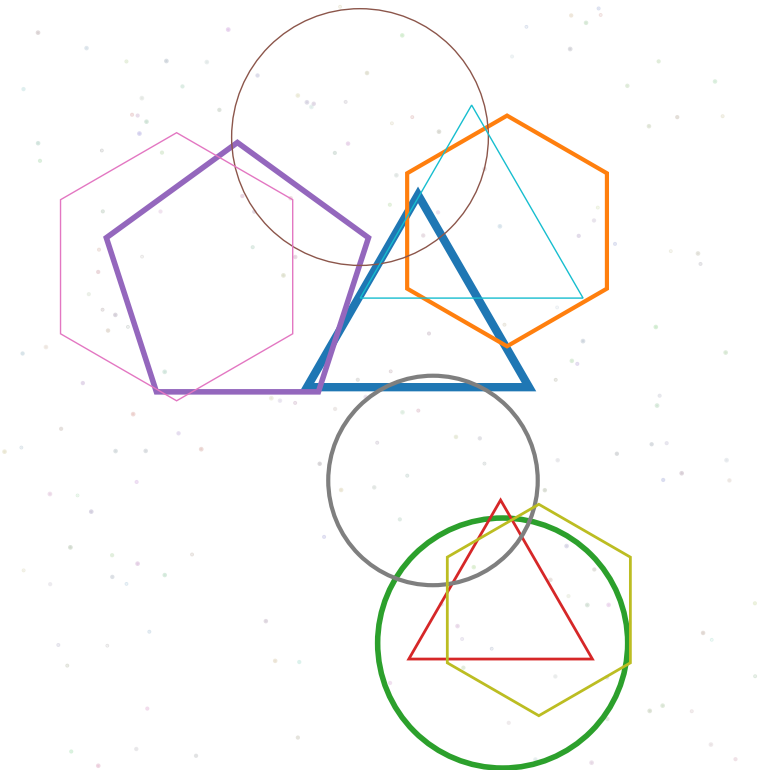[{"shape": "triangle", "thickness": 3, "radius": 0.83, "center": [0.543, 0.58]}, {"shape": "hexagon", "thickness": 1.5, "radius": 0.75, "center": [0.658, 0.7]}, {"shape": "circle", "thickness": 2, "radius": 0.81, "center": [0.653, 0.165]}, {"shape": "triangle", "thickness": 1, "radius": 0.69, "center": [0.65, 0.213]}, {"shape": "pentagon", "thickness": 2, "radius": 0.89, "center": [0.308, 0.636]}, {"shape": "circle", "thickness": 0.5, "radius": 0.83, "center": [0.468, 0.822]}, {"shape": "hexagon", "thickness": 0.5, "radius": 0.87, "center": [0.229, 0.654]}, {"shape": "circle", "thickness": 1.5, "radius": 0.68, "center": [0.562, 0.376]}, {"shape": "hexagon", "thickness": 1, "radius": 0.69, "center": [0.7, 0.208]}, {"shape": "triangle", "thickness": 0.5, "radius": 0.84, "center": [0.613, 0.696]}]